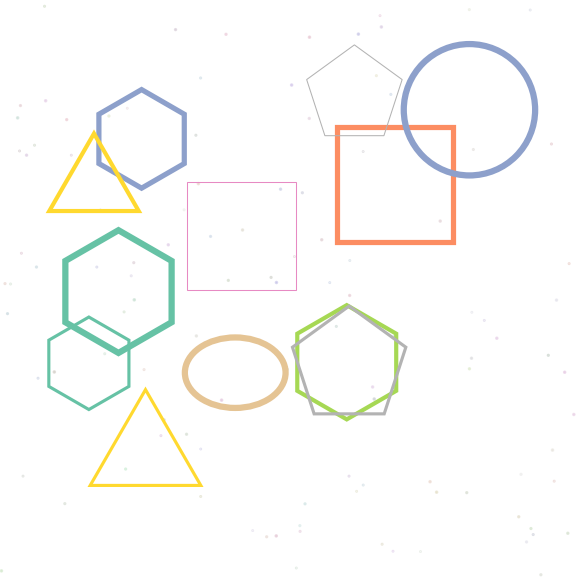[{"shape": "hexagon", "thickness": 3, "radius": 0.53, "center": [0.205, 0.494]}, {"shape": "hexagon", "thickness": 1.5, "radius": 0.4, "center": [0.154, 0.37]}, {"shape": "square", "thickness": 2.5, "radius": 0.5, "center": [0.684, 0.68]}, {"shape": "hexagon", "thickness": 2.5, "radius": 0.43, "center": [0.245, 0.759]}, {"shape": "circle", "thickness": 3, "radius": 0.57, "center": [0.813, 0.809]}, {"shape": "square", "thickness": 0.5, "radius": 0.47, "center": [0.418, 0.59]}, {"shape": "hexagon", "thickness": 2, "radius": 0.49, "center": [0.6, 0.372]}, {"shape": "triangle", "thickness": 1.5, "radius": 0.55, "center": [0.252, 0.214]}, {"shape": "triangle", "thickness": 2, "radius": 0.45, "center": [0.163, 0.678]}, {"shape": "oval", "thickness": 3, "radius": 0.44, "center": [0.407, 0.354]}, {"shape": "pentagon", "thickness": 0.5, "radius": 0.43, "center": [0.614, 0.834]}, {"shape": "pentagon", "thickness": 1.5, "radius": 0.52, "center": [0.605, 0.366]}]